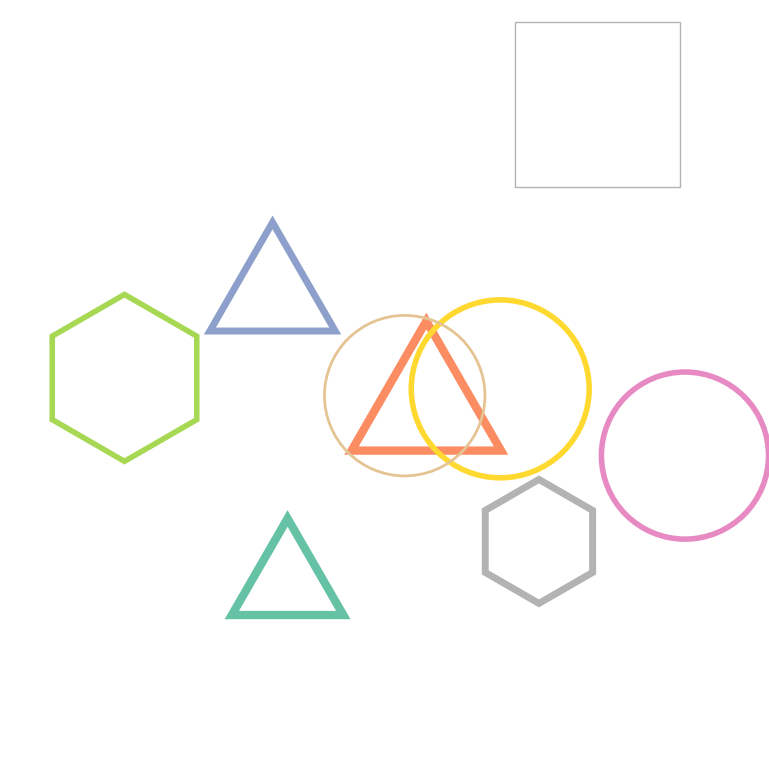[{"shape": "triangle", "thickness": 3, "radius": 0.42, "center": [0.373, 0.243]}, {"shape": "triangle", "thickness": 3, "radius": 0.56, "center": [0.554, 0.471]}, {"shape": "triangle", "thickness": 2.5, "radius": 0.47, "center": [0.354, 0.617]}, {"shape": "circle", "thickness": 2, "radius": 0.54, "center": [0.89, 0.408]}, {"shape": "hexagon", "thickness": 2, "radius": 0.54, "center": [0.162, 0.509]}, {"shape": "circle", "thickness": 2, "radius": 0.58, "center": [0.65, 0.495]}, {"shape": "circle", "thickness": 1, "radius": 0.52, "center": [0.526, 0.486]}, {"shape": "hexagon", "thickness": 2.5, "radius": 0.4, "center": [0.7, 0.297]}, {"shape": "square", "thickness": 0.5, "radius": 0.54, "center": [0.776, 0.864]}]